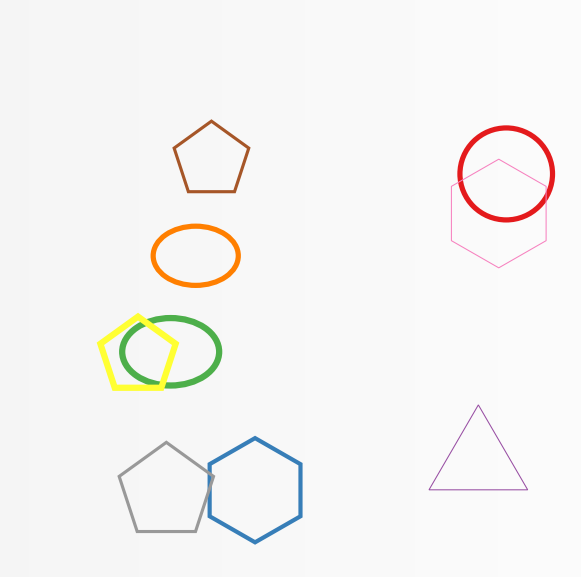[{"shape": "circle", "thickness": 2.5, "radius": 0.4, "center": [0.871, 0.698]}, {"shape": "hexagon", "thickness": 2, "radius": 0.45, "center": [0.439, 0.15]}, {"shape": "oval", "thickness": 3, "radius": 0.42, "center": [0.294, 0.39]}, {"shape": "triangle", "thickness": 0.5, "radius": 0.49, "center": [0.823, 0.2]}, {"shape": "oval", "thickness": 2.5, "radius": 0.37, "center": [0.337, 0.556]}, {"shape": "pentagon", "thickness": 3, "radius": 0.34, "center": [0.237, 0.383]}, {"shape": "pentagon", "thickness": 1.5, "radius": 0.34, "center": [0.364, 0.722]}, {"shape": "hexagon", "thickness": 0.5, "radius": 0.47, "center": [0.858, 0.629]}, {"shape": "pentagon", "thickness": 1.5, "radius": 0.43, "center": [0.286, 0.148]}]